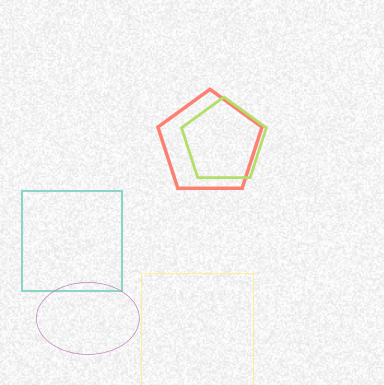[{"shape": "square", "thickness": 1.5, "radius": 0.65, "center": [0.187, 0.374]}, {"shape": "pentagon", "thickness": 2.5, "radius": 0.71, "center": [0.545, 0.626]}, {"shape": "pentagon", "thickness": 2, "radius": 0.58, "center": [0.582, 0.632]}, {"shape": "oval", "thickness": 0.5, "radius": 0.67, "center": [0.228, 0.173]}, {"shape": "square", "thickness": 0.5, "radius": 0.73, "center": [0.512, 0.146]}]